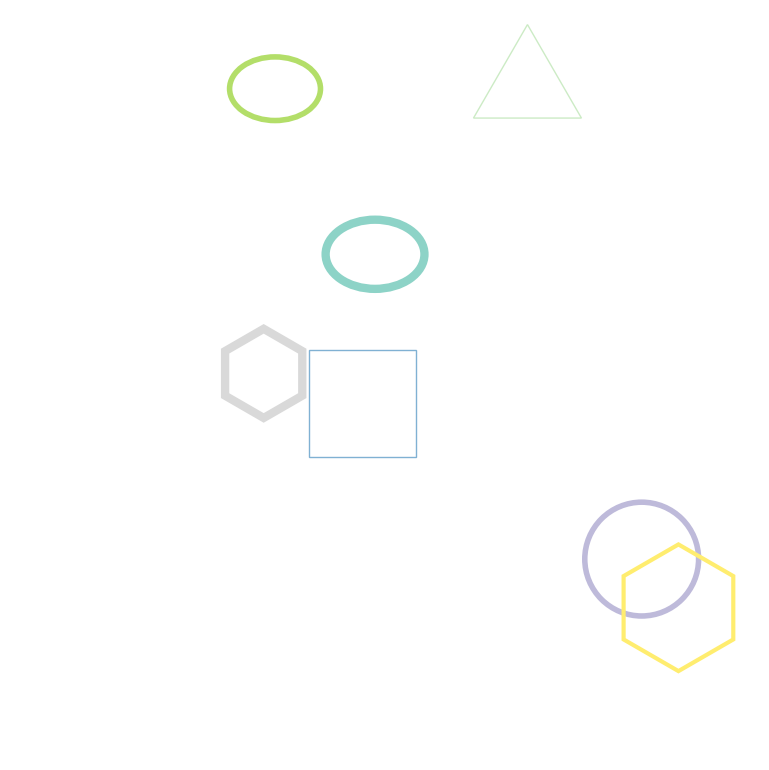[{"shape": "oval", "thickness": 3, "radius": 0.32, "center": [0.487, 0.67]}, {"shape": "circle", "thickness": 2, "radius": 0.37, "center": [0.833, 0.274]}, {"shape": "square", "thickness": 0.5, "radius": 0.35, "center": [0.471, 0.476]}, {"shape": "oval", "thickness": 2, "radius": 0.3, "center": [0.357, 0.885]}, {"shape": "hexagon", "thickness": 3, "radius": 0.29, "center": [0.342, 0.515]}, {"shape": "triangle", "thickness": 0.5, "radius": 0.4, "center": [0.685, 0.887]}, {"shape": "hexagon", "thickness": 1.5, "radius": 0.41, "center": [0.881, 0.211]}]